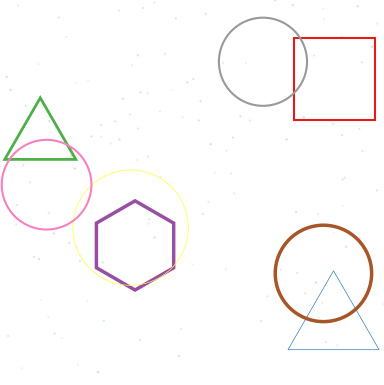[{"shape": "square", "thickness": 1.5, "radius": 0.53, "center": [0.869, 0.794]}, {"shape": "triangle", "thickness": 0.5, "radius": 0.68, "center": [0.866, 0.16]}, {"shape": "triangle", "thickness": 2, "radius": 0.53, "center": [0.105, 0.639]}, {"shape": "hexagon", "thickness": 2.5, "radius": 0.58, "center": [0.351, 0.363]}, {"shape": "circle", "thickness": 0.5, "radius": 0.75, "center": [0.339, 0.409]}, {"shape": "circle", "thickness": 2.5, "radius": 0.63, "center": [0.84, 0.29]}, {"shape": "circle", "thickness": 1.5, "radius": 0.58, "center": [0.121, 0.52]}, {"shape": "circle", "thickness": 1.5, "radius": 0.57, "center": [0.683, 0.84]}]